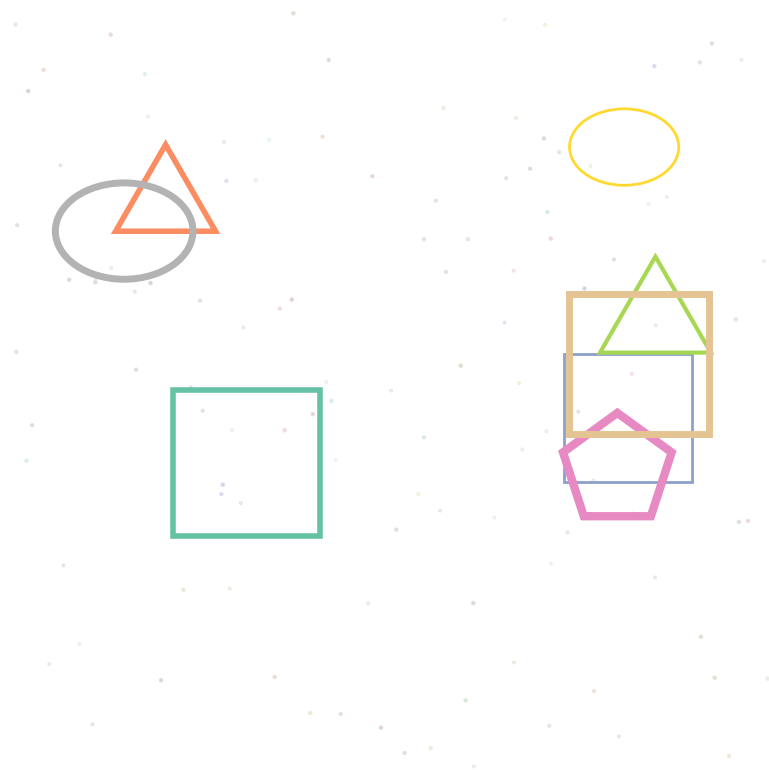[{"shape": "square", "thickness": 2, "radius": 0.48, "center": [0.32, 0.398]}, {"shape": "triangle", "thickness": 2, "radius": 0.37, "center": [0.215, 0.737]}, {"shape": "square", "thickness": 1, "radius": 0.42, "center": [0.816, 0.458]}, {"shape": "pentagon", "thickness": 3, "radius": 0.37, "center": [0.802, 0.39]}, {"shape": "triangle", "thickness": 1.5, "radius": 0.42, "center": [0.851, 0.584]}, {"shape": "oval", "thickness": 1, "radius": 0.35, "center": [0.811, 0.809]}, {"shape": "square", "thickness": 2.5, "radius": 0.45, "center": [0.83, 0.527]}, {"shape": "oval", "thickness": 2.5, "radius": 0.45, "center": [0.161, 0.7]}]